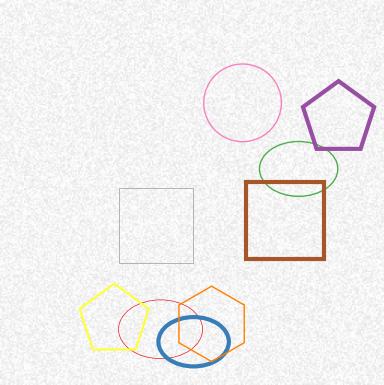[{"shape": "oval", "thickness": 0.5, "radius": 0.55, "center": [0.417, 0.145]}, {"shape": "oval", "thickness": 3, "radius": 0.46, "center": [0.503, 0.112]}, {"shape": "oval", "thickness": 1, "radius": 0.51, "center": [0.776, 0.561]}, {"shape": "pentagon", "thickness": 3, "radius": 0.49, "center": [0.879, 0.692]}, {"shape": "hexagon", "thickness": 1, "radius": 0.49, "center": [0.55, 0.159]}, {"shape": "pentagon", "thickness": 1.5, "radius": 0.47, "center": [0.297, 0.169]}, {"shape": "square", "thickness": 3, "radius": 0.51, "center": [0.74, 0.427]}, {"shape": "circle", "thickness": 1, "radius": 0.5, "center": [0.63, 0.733]}, {"shape": "square", "thickness": 0.5, "radius": 0.49, "center": [0.405, 0.415]}]